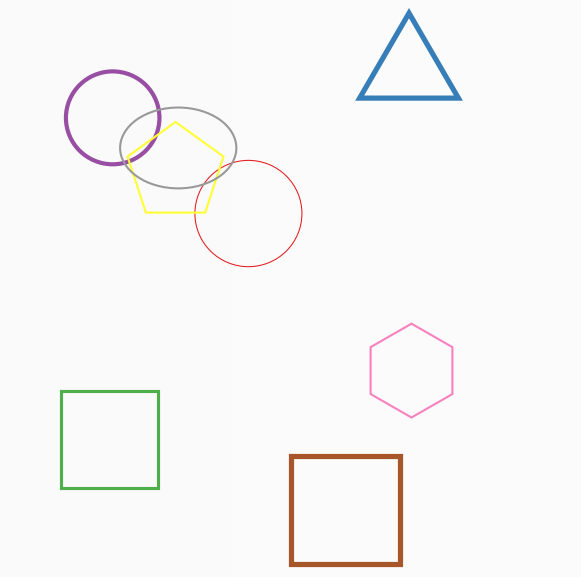[{"shape": "circle", "thickness": 0.5, "radius": 0.46, "center": [0.427, 0.629]}, {"shape": "triangle", "thickness": 2.5, "radius": 0.49, "center": [0.704, 0.878]}, {"shape": "square", "thickness": 1.5, "radius": 0.42, "center": [0.189, 0.238]}, {"shape": "circle", "thickness": 2, "radius": 0.4, "center": [0.194, 0.795]}, {"shape": "pentagon", "thickness": 1, "radius": 0.43, "center": [0.302, 0.701]}, {"shape": "square", "thickness": 2.5, "radius": 0.47, "center": [0.595, 0.116]}, {"shape": "hexagon", "thickness": 1, "radius": 0.41, "center": [0.708, 0.357]}, {"shape": "oval", "thickness": 1, "radius": 0.5, "center": [0.307, 0.743]}]